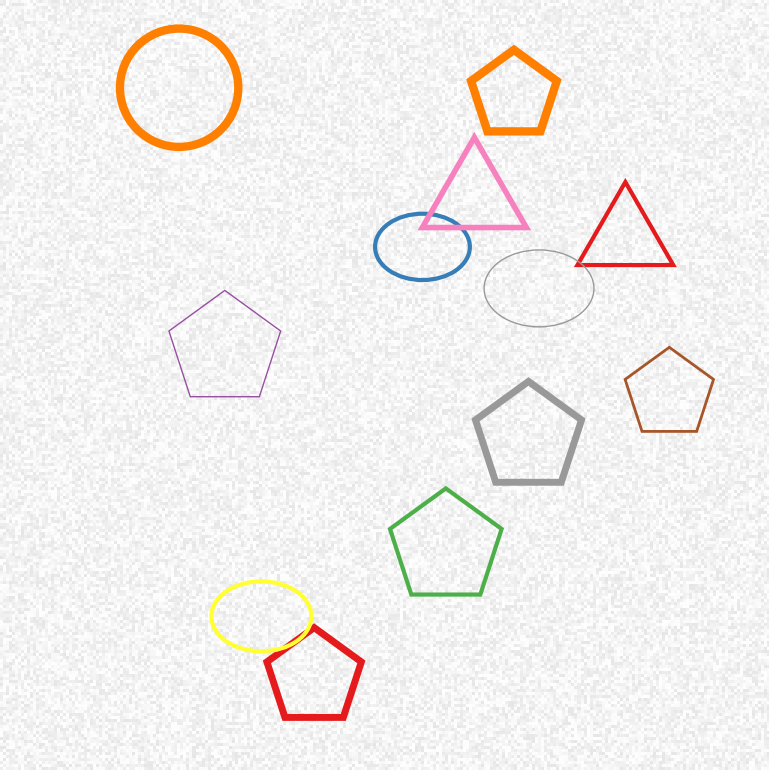[{"shape": "pentagon", "thickness": 2.5, "radius": 0.32, "center": [0.408, 0.12]}, {"shape": "triangle", "thickness": 1.5, "radius": 0.36, "center": [0.812, 0.692]}, {"shape": "oval", "thickness": 1.5, "radius": 0.31, "center": [0.549, 0.679]}, {"shape": "pentagon", "thickness": 1.5, "radius": 0.38, "center": [0.579, 0.29]}, {"shape": "pentagon", "thickness": 0.5, "radius": 0.38, "center": [0.292, 0.547]}, {"shape": "pentagon", "thickness": 3, "radius": 0.29, "center": [0.667, 0.877]}, {"shape": "circle", "thickness": 3, "radius": 0.38, "center": [0.233, 0.886]}, {"shape": "oval", "thickness": 1.5, "radius": 0.32, "center": [0.339, 0.2]}, {"shape": "pentagon", "thickness": 1, "radius": 0.3, "center": [0.869, 0.489]}, {"shape": "triangle", "thickness": 2, "radius": 0.39, "center": [0.616, 0.744]}, {"shape": "oval", "thickness": 0.5, "radius": 0.36, "center": [0.7, 0.625]}, {"shape": "pentagon", "thickness": 2.5, "radius": 0.36, "center": [0.686, 0.432]}]